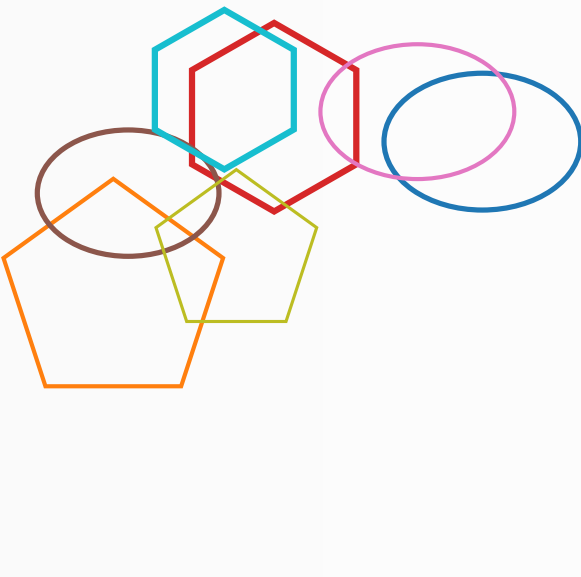[{"shape": "oval", "thickness": 2.5, "radius": 0.85, "center": [0.83, 0.754]}, {"shape": "pentagon", "thickness": 2, "radius": 0.99, "center": [0.195, 0.491]}, {"shape": "hexagon", "thickness": 3, "radius": 0.82, "center": [0.472, 0.796]}, {"shape": "oval", "thickness": 2.5, "radius": 0.78, "center": [0.22, 0.665]}, {"shape": "oval", "thickness": 2, "radius": 0.83, "center": [0.718, 0.806]}, {"shape": "pentagon", "thickness": 1.5, "radius": 0.73, "center": [0.407, 0.56]}, {"shape": "hexagon", "thickness": 3, "radius": 0.69, "center": [0.386, 0.844]}]